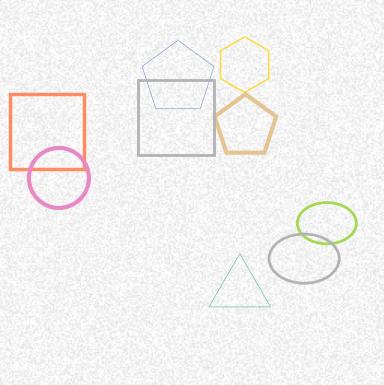[{"shape": "triangle", "thickness": 0.5, "radius": 0.46, "center": [0.623, 0.249]}, {"shape": "square", "thickness": 2.5, "radius": 0.48, "center": [0.122, 0.659]}, {"shape": "pentagon", "thickness": 0.5, "radius": 0.49, "center": [0.462, 0.797]}, {"shape": "circle", "thickness": 3, "radius": 0.39, "center": [0.153, 0.538]}, {"shape": "oval", "thickness": 2, "radius": 0.38, "center": [0.849, 0.42]}, {"shape": "hexagon", "thickness": 1, "radius": 0.36, "center": [0.635, 0.832]}, {"shape": "pentagon", "thickness": 3, "radius": 0.42, "center": [0.637, 0.671]}, {"shape": "square", "thickness": 2, "radius": 0.49, "center": [0.457, 0.694]}, {"shape": "oval", "thickness": 2, "radius": 0.46, "center": [0.79, 0.328]}]